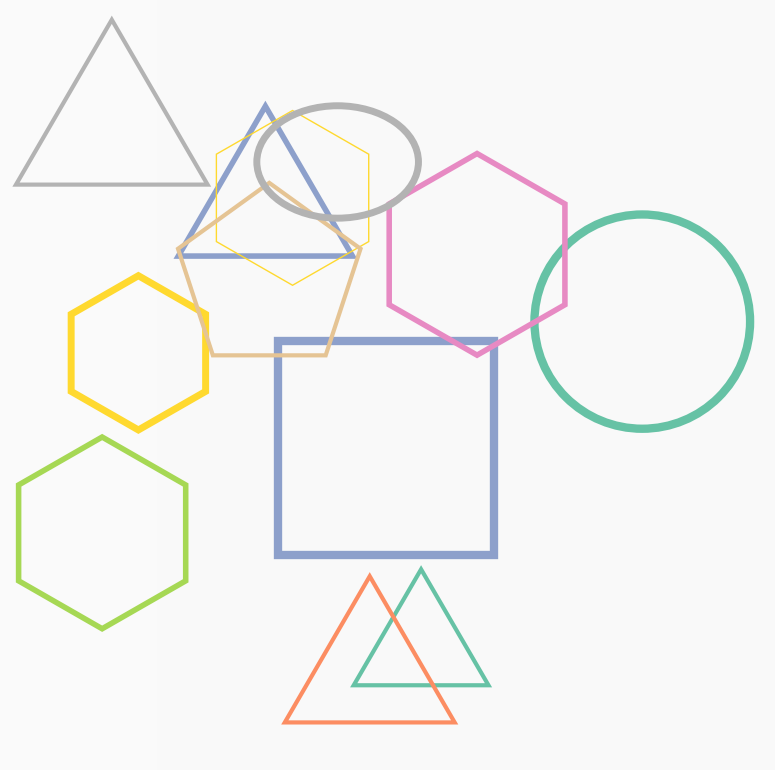[{"shape": "circle", "thickness": 3, "radius": 0.7, "center": [0.829, 0.582]}, {"shape": "triangle", "thickness": 1.5, "radius": 0.5, "center": [0.543, 0.16]}, {"shape": "triangle", "thickness": 1.5, "radius": 0.63, "center": [0.477, 0.125]}, {"shape": "square", "thickness": 3, "radius": 0.7, "center": [0.498, 0.419]}, {"shape": "triangle", "thickness": 2, "radius": 0.65, "center": [0.342, 0.732]}, {"shape": "hexagon", "thickness": 2, "radius": 0.65, "center": [0.616, 0.67]}, {"shape": "hexagon", "thickness": 2, "radius": 0.62, "center": [0.132, 0.308]}, {"shape": "hexagon", "thickness": 0.5, "radius": 0.57, "center": [0.377, 0.743]}, {"shape": "hexagon", "thickness": 2.5, "radius": 0.5, "center": [0.179, 0.542]}, {"shape": "pentagon", "thickness": 1.5, "radius": 0.62, "center": [0.347, 0.639]}, {"shape": "oval", "thickness": 2.5, "radius": 0.52, "center": [0.436, 0.79]}, {"shape": "triangle", "thickness": 1.5, "radius": 0.71, "center": [0.144, 0.832]}]